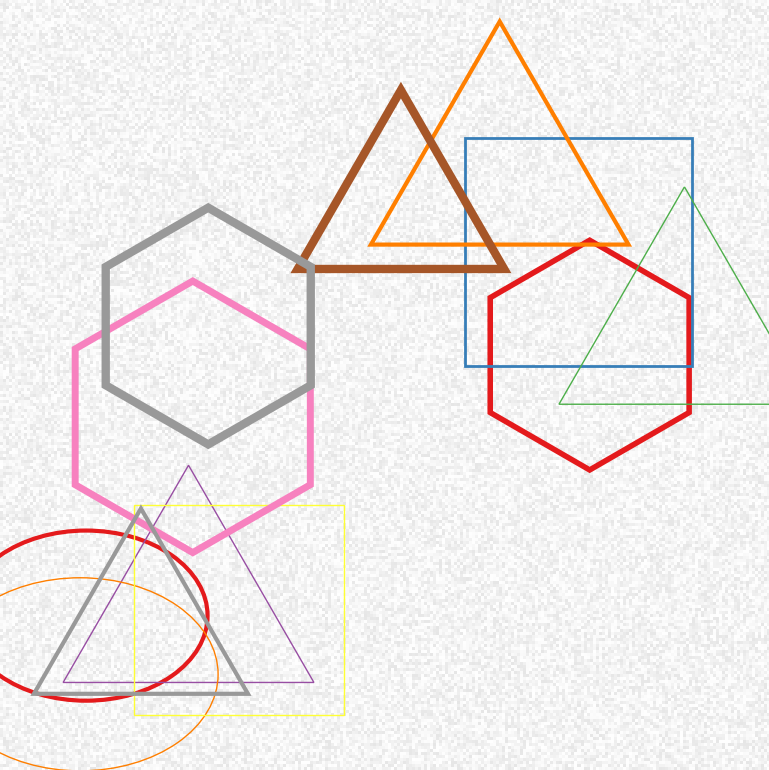[{"shape": "oval", "thickness": 1.5, "radius": 0.79, "center": [0.112, 0.2]}, {"shape": "hexagon", "thickness": 2, "radius": 0.75, "center": [0.766, 0.539]}, {"shape": "square", "thickness": 1, "radius": 0.74, "center": [0.751, 0.673]}, {"shape": "triangle", "thickness": 0.5, "radius": 0.94, "center": [0.889, 0.569]}, {"shape": "triangle", "thickness": 0.5, "radius": 0.94, "center": [0.245, 0.208]}, {"shape": "triangle", "thickness": 1.5, "radius": 0.97, "center": [0.649, 0.779]}, {"shape": "oval", "thickness": 0.5, "radius": 0.9, "center": [0.104, 0.124]}, {"shape": "square", "thickness": 0.5, "radius": 0.68, "center": [0.31, 0.208]}, {"shape": "triangle", "thickness": 3, "radius": 0.77, "center": [0.521, 0.728]}, {"shape": "hexagon", "thickness": 2.5, "radius": 0.88, "center": [0.25, 0.459]}, {"shape": "triangle", "thickness": 1.5, "radius": 0.8, "center": [0.183, 0.179]}, {"shape": "hexagon", "thickness": 3, "radius": 0.77, "center": [0.27, 0.577]}]